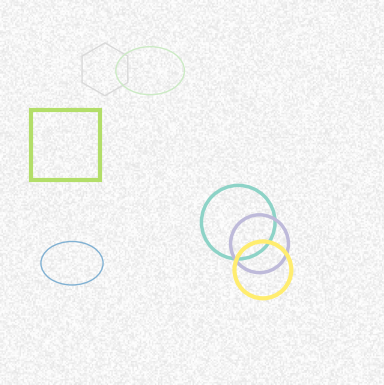[{"shape": "circle", "thickness": 2.5, "radius": 0.48, "center": [0.619, 0.423]}, {"shape": "circle", "thickness": 2.5, "radius": 0.38, "center": [0.674, 0.367]}, {"shape": "oval", "thickness": 1, "radius": 0.4, "center": [0.187, 0.316]}, {"shape": "square", "thickness": 3, "radius": 0.45, "center": [0.17, 0.623]}, {"shape": "hexagon", "thickness": 1, "radius": 0.34, "center": [0.273, 0.82]}, {"shape": "oval", "thickness": 1, "radius": 0.45, "center": [0.39, 0.816]}, {"shape": "circle", "thickness": 3, "radius": 0.37, "center": [0.683, 0.299]}]